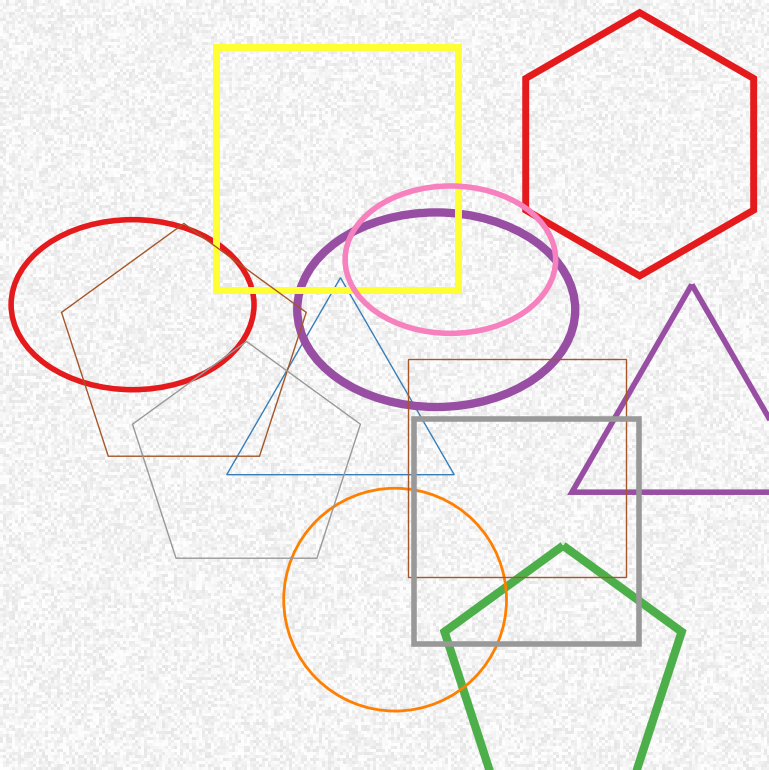[{"shape": "oval", "thickness": 2, "radius": 0.79, "center": [0.172, 0.604]}, {"shape": "hexagon", "thickness": 2.5, "radius": 0.85, "center": [0.831, 0.813]}, {"shape": "triangle", "thickness": 0.5, "radius": 0.85, "center": [0.442, 0.469]}, {"shape": "pentagon", "thickness": 3, "radius": 0.81, "center": [0.731, 0.129]}, {"shape": "triangle", "thickness": 2, "radius": 0.9, "center": [0.898, 0.451]}, {"shape": "oval", "thickness": 3, "radius": 0.9, "center": [0.567, 0.598]}, {"shape": "circle", "thickness": 1, "radius": 0.72, "center": [0.513, 0.221]}, {"shape": "square", "thickness": 2.5, "radius": 0.79, "center": [0.438, 0.782]}, {"shape": "square", "thickness": 0.5, "radius": 0.71, "center": [0.671, 0.393]}, {"shape": "pentagon", "thickness": 0.5, "radius": 0.84, "center": [0.239, 0.543]}, {"shape": "oval", "thickness": 2, "radius": 0.68, "center": [0.585, 0.663]}, {"shape": "square", "thickness": 2, "radius": 0.73, "center": [0.683, 0.31]}, {"shape": "pentagon", "thickness": 0.5, "radius": 0.78, "center": [0.32, 0.401]}]